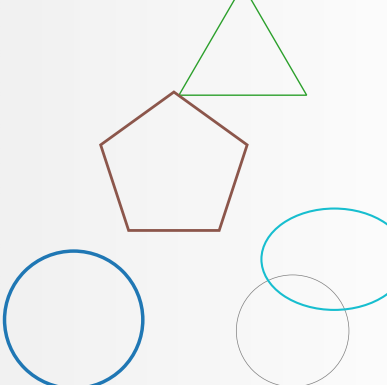[{"shape": "circle", "thickness": 2.5, "radius": 0.89, "center": [0.19, 0.169]}, {"shape": "triangle", "thickness": 1, "radius": 0.95, "center": [0.627, 0.848]}, {"shape": "pentagon", "thickness": 2, "radius": 0.99, "center": [0.449, 0.562]}, {"shape": "circle", "thickness": 0.5, "radius": 0.73, "center": [0.755, 0.141]}, {"shape": "oval", "thickness": 1.5, "radius": 0.94, "center": [0.863, 0.327]}]